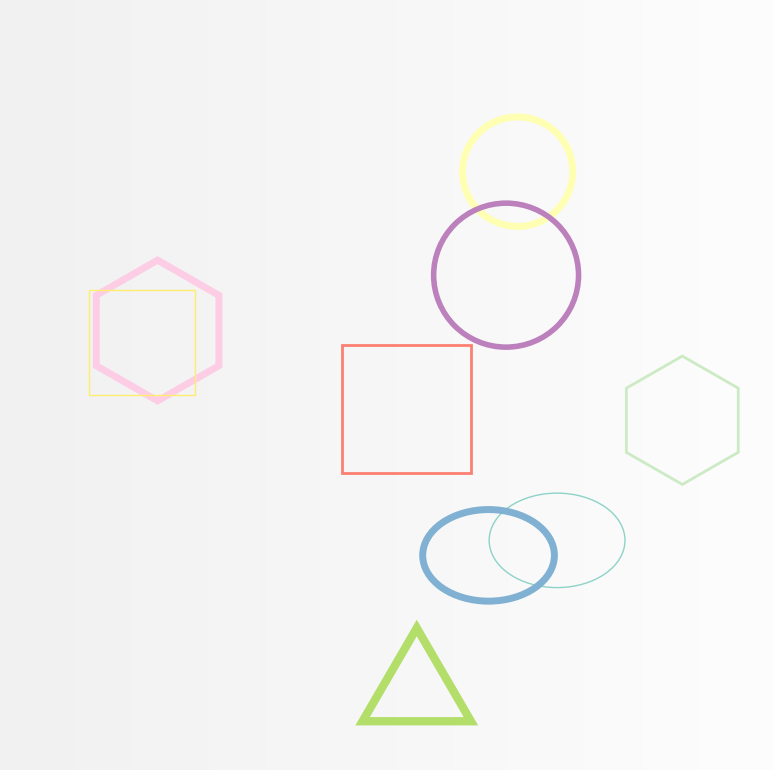[{"shape": "oval", "thickness": 0.5, "radius": 0.44, "center": [0.719, 0.298]}, {"shape": "circle", "thickness": 2.5, "radius": 0.36, "center": [0.668, 0.777]}, {"shape": "square", "thickness": 1, "radius": 0.41, "center": [0.525, 0.469]}, {"shape": "oval", "thickness": 2.5, "radius": 0.42, "center": [0.63, 0.279]}, {"shape": "triangle", "thickness": 3, "radius": 0.4, "center": [0.538, 0.104]}, {"shape": "hexagon", "thickness": 2.5, "radius": 0.46, "center": [0.203, 0.571]}, {"shape": "circle", "thickness": 2, "radius": 0.47, "center": [0.653, 0.643]}, {"shape": "hexagon", "thickness": 1, "radius": 0.42, "center": [0.88, 0.454]}, {"shape": "square", "thickness": 0.5, "radius": 0.34, "center": [0.184, 0.555]}]